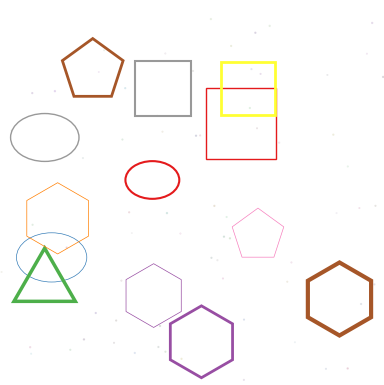[{"shape": "square", "thickness": 1, "radius": 0.46, "center": [0.626, 0.68]}, {"shape": "oval", "thickness": 1.5, "radius": 0.35, "center": [0.396, 0.533]}, {"shape": "oval", "thickness": 0.5, "radius": 0.46, "center": [0.134, 0.331]}, {"shape": "triangle", "thickness": 2.5, "radius": 0.46, "center": [0.116, 0.263]}, {"shape": "hexagon", "thickness": 2, "radius": 0.47, "center": [0.523, 0.112]}, {"shape": "hexagon", "thickness": 0.5, "radius": 0.41, "center": [0.399, 0.232]}, {"shape": "hexagon", "thickness": 0.5, "radius": 0.46, "center": [0.15, 0.433]}, {"shape": "square", "thickness": 2, "radius": 0.35, "center": [0.644, 0.769]}, {"shape": "hexagon", "thickness": 3, "radius": 0.47, "center": [0.882, 0.223]}, {"shape": "pentagon", "thickness": 2, "radius": 0.41, "center": [0.241, 0.817]}, {"shape": "pentagon", "thickness": 0.5, "radius": 0.35, "center": [0.67, 0.389]}, {"shape": "square", "thickness": 1.5, "radius": 0.36, "center": [0.423, 0.771]}, {"shape": "oval", "thickness": 1, "radius": 0.44, "center": [0.116, 0.643]}]